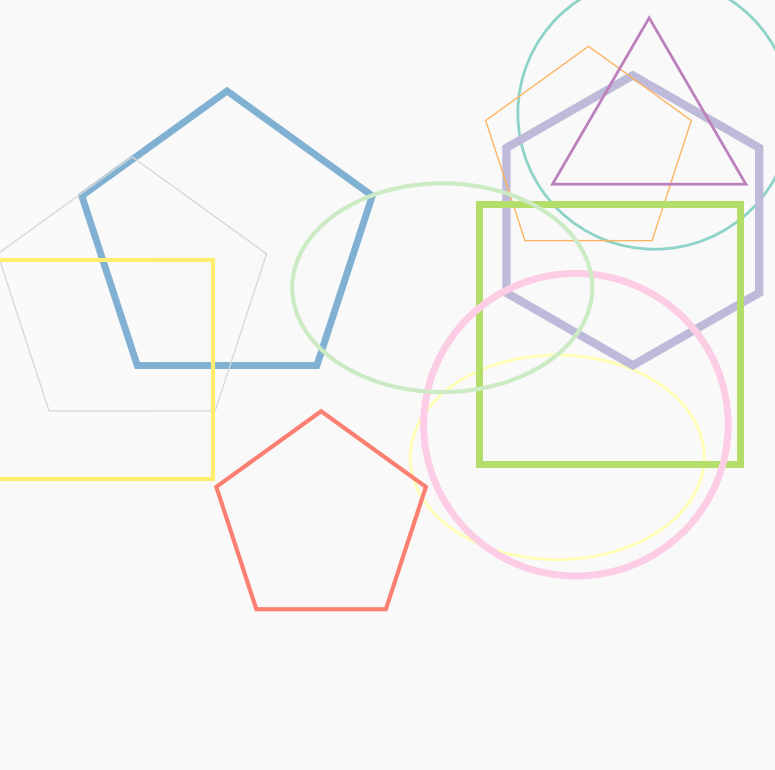[{"shape": "circle", "thickness": 1, "radius": 0.88, "center": [0.845, 0.853]}, {"shape": "oval", "thickness": 1, "radius": 0.95, "center": [0.719, 0.406]}, {"shape": "hexagon", "thickness": 3, "radius": 0.94, "center": [0.817, 0.714]}, {"shape": "pentagon", "thickness": 1.5, "radius": 0.71, "center": [0.414, 0.324]}, {"shape": "pentagon", "thickness": 2.5, "radius": 0.99, "center": [0.293, 0.685]}, {"shape": "pentagon", "thickness": 0.5, "radius": 0.7, "center": [0.759, 0.8]}, {"shape": "square", "thickness": 2.5, "radius": 0.84, "center": [0.786, 0.566]}, {"shape": "circle", "thickness": 2.5, "radius": 0.98, "center": [0.743, 0.448]}, {"shape": "pentagon", "thickness": 0.5, "radius": 0.91, "center": [0.17, 0.614]}, {"shape": "triangle", "thickness": 1, "radius": 0.72, "center": [0.838, 0.833]}, {"shape": "oval", "thickness": 1.5, "radius": 0.97, "center": [0.571, 0.626]}, {"shape": "square", "thickness": 1.5, "radius": 0.71, "center": [0.132, 0.52]}]